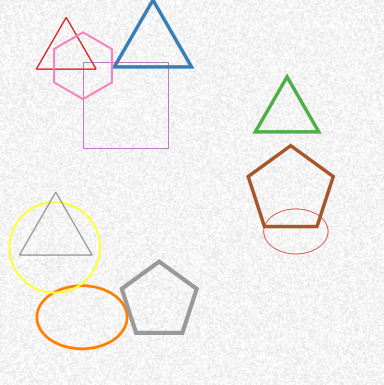[{"shape": "oval", "thickness": 0.5, "radius": 0.42, "center": [0.769, 0.399]}, {"shape": "triangle", "thickness": 1, "radius": 0.45, "center": [0.172, 0.865]}, {"shape": "triangle", "thickness": 2.5, "radius": 0.58, "center": [0.397, 0.884]}, {"shape": "triangle", "thickness": 2.5, "radius": 0.48, "center": [0.746, 0.705]}, {"shape": "square", "thickness": 0.5, "radius": 0.56, "center": [0.326, 0.727]}, {"shape": "oval", "thickness": 2, "radius": 0.59, "center": [0.213, 0.176]}, {"shape": "circle", "thickness": 1.5, "radius": 0.59, "center": [0.142, 0.357]}, {"shape": "pentagon", "thickness": 2.5, "radius": 0.58, "center": [0.755, 0.506]}, {"shape": "hexagon", "thickness": 1.5, "radius": 0.43, "center": [0.216, 0.829]}, {"shape": "pentagon", "thickness": 3, "radius": 0.51, "center": [0.414, 0.218]}, {"shape": "triangle", "thickness": 1, "radius": 0.54, "center": [0.145, 0.392]}]